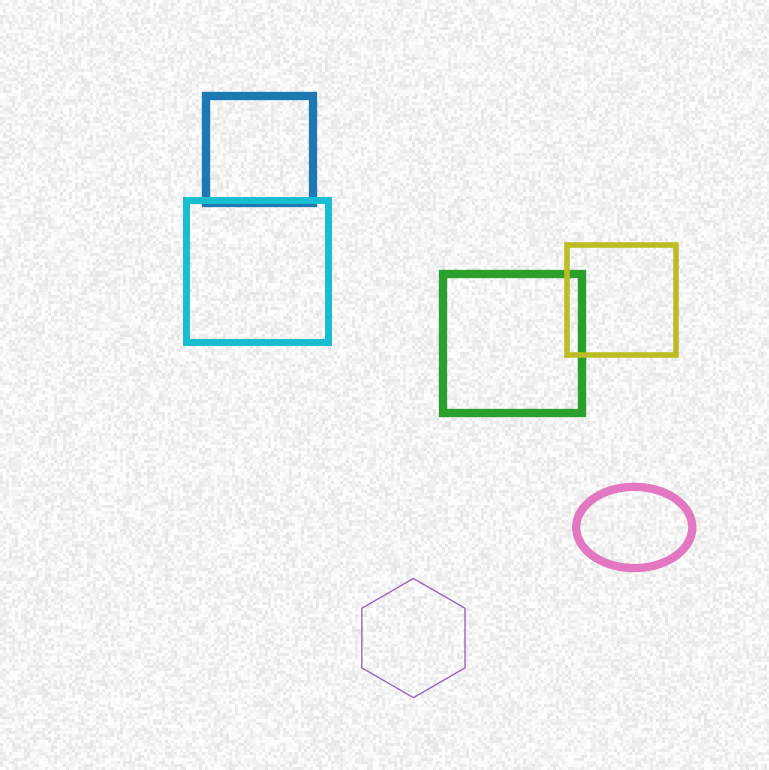[{"shape": "square", "thickness": 3, "radius": 0.35, "center": [0.337, 0.806]}, {"shape": "square", "thickness": 3, "radius": 0.45, "center": [0.666, 0.554]}, {"shape": "hexagon", "thickness": 0.5, "radius": 0.39, "center": [0.537, 0.171]}, {"shape": "oval", "thickness": 3, "radius": 0.38, "center": [0.824, 0.315]}, {"shape": "square", "thickness": 2, "radius": 0.35, "center": [0.808, 0.61]}, {"shape": "square", "thickness": 2.5, "radius": 0.46, "center": [0.334, 0.648]}]